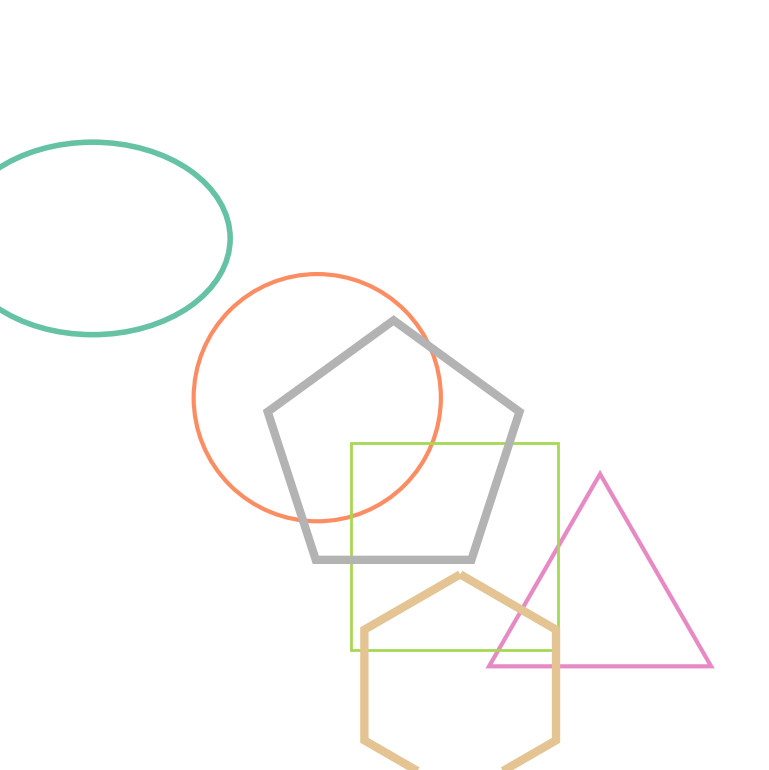[{"shape": "oval", "thickness": 2, "radius": 0.89, "center": [0.12, 0.69]}, {"shape": "circle", "thickness": 1.5, "radius": 0.8, "center": [0.412, 0.484]}, {"shape": "triangle", "thickness": 1.5, "radius": 0.83, "center": [0.779, 0.218]}, {"shape": "square", "thickness": 1, "radius": 0.67, "center": [0.59, 0.29]}, {"shape": "hexagon", "thickness": 3, "radius": 0.72, "center": [0.598, 0.11]}, {"shape": "pentagon", "thickness": 3, "radius": 0.86, "center": [0.511, 0.412]}]